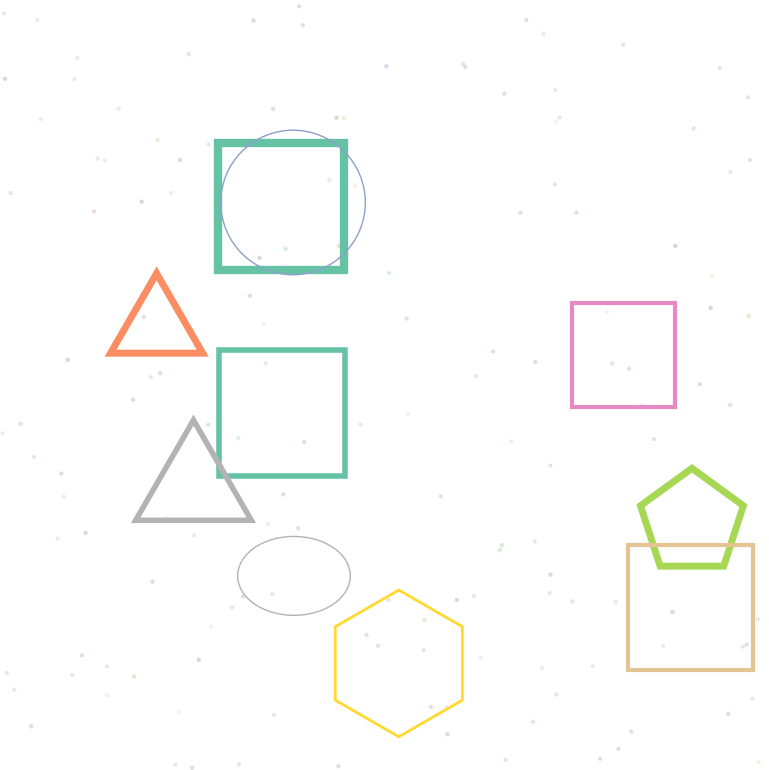[{"shape": "square", "thickness": 3, "radius": 0.41, "center": [0.365, 0.732]}, {"shape": "square", "thickness": 2, "radius": 0.41, "center": [0.366, 0.463]}, {"shape": "triangle", "thickness": 2.5, "radius": 0.35, "center": [0.203, 0.576]}, {"shape": "circle", "thickness": 0.5, "radius": 0.47, "center": [0.381, 0.737]}, {"shape": "square", "thickness": 1.5, "radius": 0.33, "center": [0.809, 0.539]}, {"shape": "pentagon", "thickness": 2.5, "radius": 0.35, "center": [0.899, 0.322]}, {"shape": "hexagon", "thickness": 1, "radius": 0.48, "center": [0.518, 0.138]}, {"shape": "square", "thickness": 1.5, "radius": 0.4, "center": [0.897, 0.211]}, {"shape": "triangle", "thickness": 2, "radius": 0.43, "center": [0.251, 0.368]}, {"shape": "oval", "thickness": 0.5, "radius": 0.37, "center": [0.382, 0.252]}]